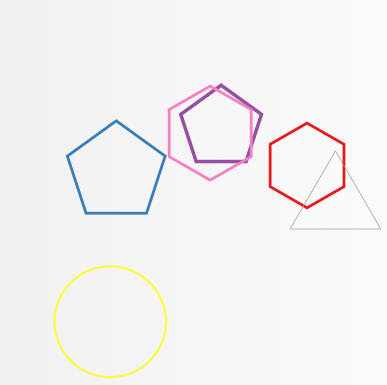[{"shape": "hexagon", "thickness": 2, "radius": 0.55, "center": [0.792, 0.57]}, {"shape": "pentagon", "thickness": 2, "radius": 0.66, "center": [0.3, 0.554]}, {"shape": "pentagon", "thickness": 2.5, "radius": 0.55, "center": [0.571, 0.669]}, {"shape": "circle", "thickness": 1.5, "radius": 0.72, "center": [0.285, 0.164]}, {"shape": "hexagon", "thickness": 2, "radius": 0.61, "center": [0.542, 0.654]}, {"shape": "triangle", "thickness": 0.5, "radius": 0.68, "center": [0.866, 0.473]}]